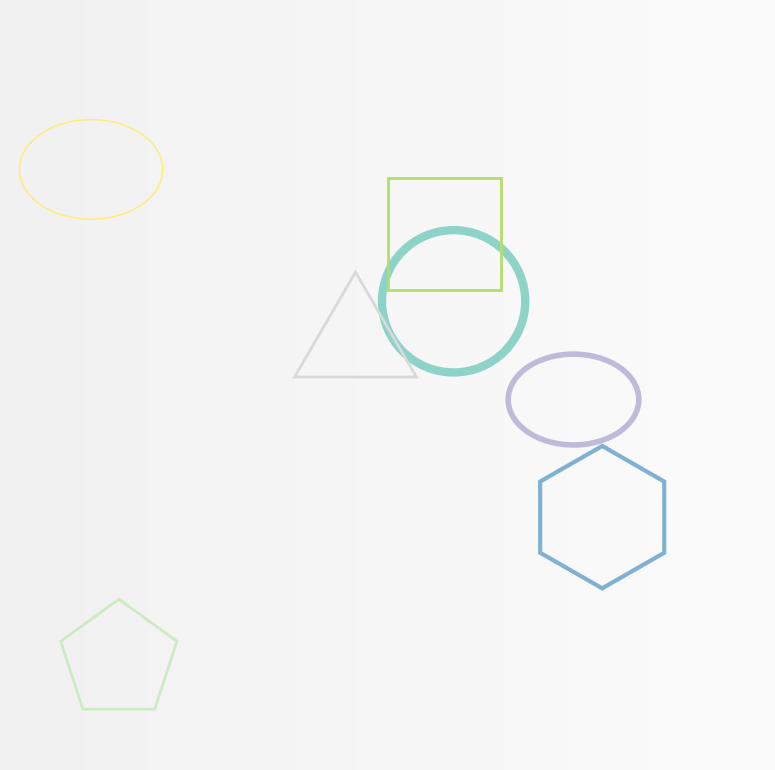[{"shape": "circle", "thickness": 3, "radius": 0.46, "center": [0.585, 0.609]}, {"shape": "oval", "thickness": 2, "radius": 0.42, "center": [0.74, 0.481]}, {"shape": "hexagon", "thickness": 1.5, "radius": 0.46, "center": [0.777, 0.328]}, {"shape": "square", "thickness": 1, "radius": 0.36, "center": [0.574, 0.696]}, {"shape": "triangle", "thickness": 1, "radius": 0.45, "center": [0.459, 0.556]}, {"shape": "pentagon", "thickness": 1, "radius": 0.39, "center": [0.153, 0.143]}, {"shape": "oval", "thickness": 0.5, "radius": 0.46, "center": [0.117, 0.78]}]